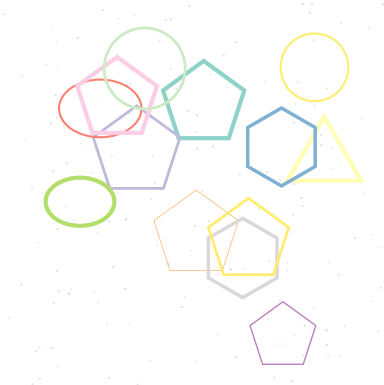[{"shape": "pentagon", "thickness": 3, "radius": 0.55, "center": [0.529, 0.731]}, {"shape": "triangle", "thickness": 3, "radius": 0.55, "center": [0.842, 0.586]}, {"shape": "pentagon", "thickness": 2, "radius": 0.59, "center": [0.355, 0.607]}, {"shape": "oval", "thickness": 1.5, "radius": 0.54, "center": [0.26, 0.718]}, {"shape": "hexagon", "thickness": 2.5, "radius": 0.51, "center": [0.731, 0.618]}, {"shape": "pentagon", "thickness": 0.5, "radius": 0.58, "center": [0.51, 0.391]}, {"shape": "oval", "thickness": 3, "radius": 0.45, "center": [0.208, 0.476]}, {"shape": "pentagon", "thickness": 3, "radius": 0.54, "center": [0.304, 0.743]}, {"shape": "hexagon", "thickness": 2.5, "radius": 0.52, "center": [0.63, 0.33]}, {"shape": "pentagon", "thickness": 1, "radius": 0.45, "center": [0.735, 0.126]}, {"shape": "circle", "thickness": 2, "radius": 0.53, "center": [0.376, 0.822]}, {"shape": "pentagon", "thickness": 2, "radius": 0.55, "center": [0.646, 0.375]}, {"shape": "circle", "thickness": 1.5, "radius": 0.44, "center": [0.817, 0.825]}]